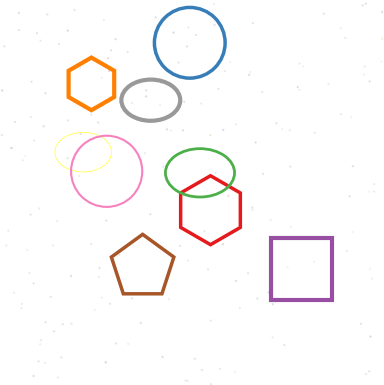[{"shape": "hexagon", "thickness": 2.5, "radius": 0.45, "center": [0.547, 0.454]}, {"shape": "circle", "thickness": 2.5, "radius": 0.46, "center": [0.493, 0.889]}, {"shape": "oval", "thickness": 2, "radius": 0.45, "center": [0.519, 0.551]}, {"shape": "square", "thickness": 3, "radius": 0.4, "center": [0.783, 0.301]}, {"shape": "hexagon", "thickness": 3, "radius": 0.34, "center": [0.237, 0.782]}, {"shape": "oval", "thickness": 0.5, "radius": 0.37, "center": [0.216, 0.605]}, {"shape": "pentagon", "thickness": 2.5, "radius": 0.43, "center": [0.37, 0.306]}, {"shape": "circle", "thickness": 1.5, "radius": 0.46, "center": [0.277, 0.555]}, {"shape": "oval", "thickness": 3, "radius": 0.38, "center": [0.392, 0.74]}]